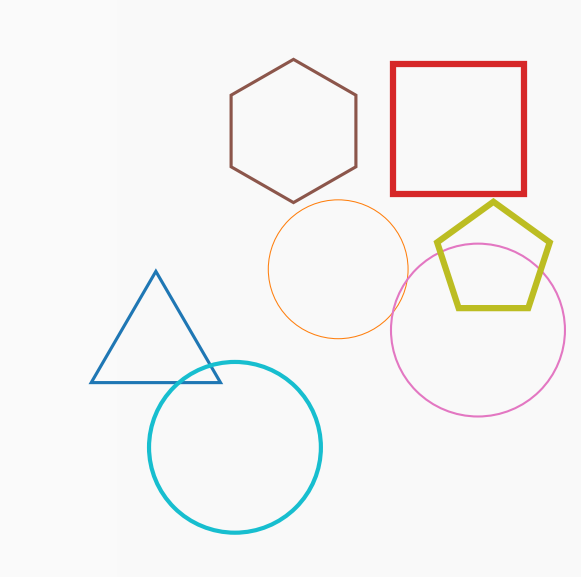[{"shape": "triangle", "thickness": 1.5, "radius": 0.64, "center": [0.268, 0.401]}, {"shape": "circle", "thickness": 0.5, "radius": 0.6, "center": [0.582, 0.533]}, {"shape": "square", "thickness": 3, "radius": 0.57, "center": [0.788, 0.776]}, {"shape": "hexagon", "thickness": 1.5, "radius": 0.62, "center": [0.505, 0.772]}, {"shape": "circle", "thickness": 1, "radius": 0.75, "center": [0.822, 0.428]}, {"shape": "pentagon", "thickness": 3, "radius": 0.51, "center": [0.849, 0.548]}, {"shape": "circle", "thickness": 2, "radius": 0.74, "center": [0.404, 0.225]}]